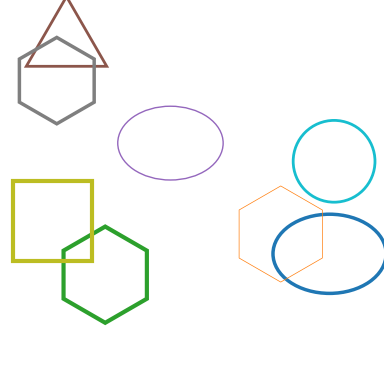[{"shape": "oval", "thickness": 2.5, "radius": 0.73, "center": [0.856, 0.341]}, {"shape": "hexagon", "thickness": 0.5, "radius": 0.62, "center": [0.729, 0.392]}, {"shape": "hexagon", "thickness": 3, "radius": 0.62, "center": [0.273, 0.287]}, {"shape": "oval", "thickness": 1, "radius": 0.68, "center": [0.443, 0.628]}, {"shape": "triangle", "thickness": 2, "radius": 0.6, "center": [0.173, 0.888]}, {"shape": "hexagon", "thickness": 2.5, "radius": 0.56, "center": [0.147, 0.791]}, {"shape": "square", "thickness": 3, "radius": 0.51, "center": [0.136, 0.426]}, {"shape": "circle", "thickness": 2, "radius": 0.53, "center": [0.868, 0.581]}]